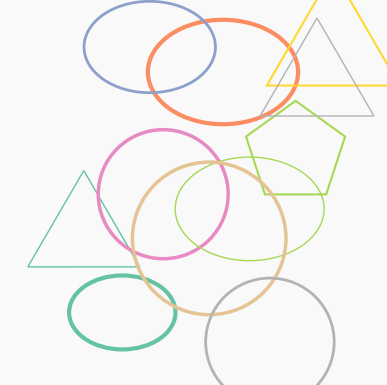[{"shape": "triangle", "thickness": 1, "radius": 0.83, "center": [0.216, 0.39]}, {"shape": "oval", "thickness": 3, "radius": 0.69, "center": [0.316, 0.188]}, {"shape": "oval", "thickness": 3, "radius": 0.97, "center": [0.575, 0.813]}, {"shape": "oval", "thickness": 2, "radius": 0.85, "center": [0.386, 0.878]}, {"shape": "circle", "thickness": 2.5, "radius": 0.84, "center": [0.421, 0.496]}, {"shape": "oval", "thickness": 1, "radius": 0.96, "center": [0.644, 0.457]}, {"shape": "pentagon", "thickness": 1.5, "radius": 0.67, "center": [0.763, 0.604]}, {"shape": "triangle", "thickness": 1.5, "radius": 0.99, "center": [0.86, 0.877]}, {"shape": "circle", "thickness": 2.5, "radius": 0.99, "center": [0.54, 0.381]}, {"shape": "circle", "thickness": 2, "radius": 0.83, "center": [0.697, 0.112]}, {"shape": "triangle", "thickness": 1, "radius": 0.85, "center": [0.818, 0.784]}]